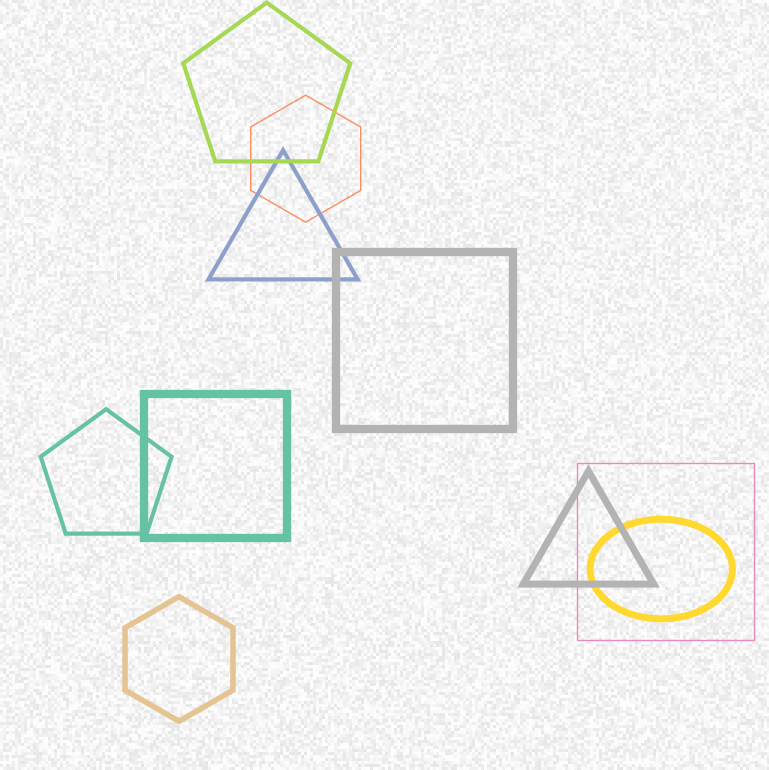[{"shape": "pentagon", "thickness": 1.5, "radius": 0.45, "center": [0.138, 0.379]}, {"shape": "square", "thickness": 3, "radius": 0.47, "center": [0.28, 0.395]}, {"shape": "hexagon", "thickness": 0.5, "radius": 0.41, "center": [0.397, 0.794]}, {"shape": "triangle", "thickness": 1.5, "radius": 0.56, "center": [0.368, 0.693]}, {"shape": "square", "thickness": 0.5, "radius": 0.57, "center": [0.864, 0.284]}, {"shape": "pentagon", "thickness": 1.5, "radius": 0.57, "center": [0.346, 0.883]}, {"shape": "oval", "thickness": 2.5, "radius": 0.46, "center": [0.859, 0.261]}, {"shape": "hexagon", "thickness": 2, "radius": 0.4, "center": [0.232, 0.144]}, {"shape": "square", "thickness": 3, "radius": 0.57, "center": [0.551, 0.558]}, {"shape": "triangle", "thickness": 2.5, "radius": 0.49, "center": [0.764, 0.29]}]